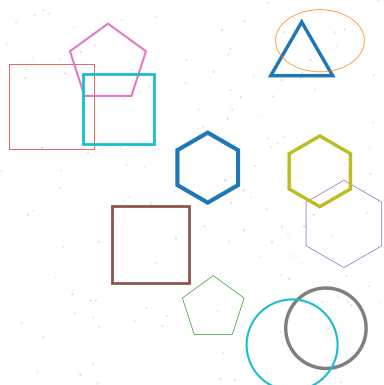[{"shape": "triangle", "thickness": 2.5, "radius": 0.46, "center": [0.784, 0.85]}, {"shape": "hexagon", "thickness": 3, "radius": 0.45, "center": [0.54, 0.565]}, {"shape": "oval", "thickness": 0.5, "radius": 0.58, "center": [0.831, 0.894]}, {"shape": "pentagon", "thickness": 0.5, "radius": 0.42, "center": [0.554, 0.2]}, {"shape": "square", "thickness": 0.5, "radius": 0.55, "center": [0.133, 0.723]}, {"shape": "hexagon", "thickness": 0.5, "radius": 0.57, "center": [0.893, 0.418]}, {"shape": "square", "thickness": 2, "radius": 0.5, "center": [0.392, 0.364]}, {"shape": "pentagon", "thickness": 1.5, "radius": 0.52, "center": [0.28, 0.835]}, {"shape": "circle", "thickness": 2.5, "radius": 0.52, "center": [0.846, 0.147]}, {"shape": "hexagon", "thickness": 2.5, "radius": 0.46, "center": [0.831, 0.555]}, {"shape": "circle", "thickness": 1.5, "radius": 0.59, "center": [0.759, 0.104]}, {"shape": "square", "thickness": 2, "radius": 0.46, "center": [0.308, 0.717]}]